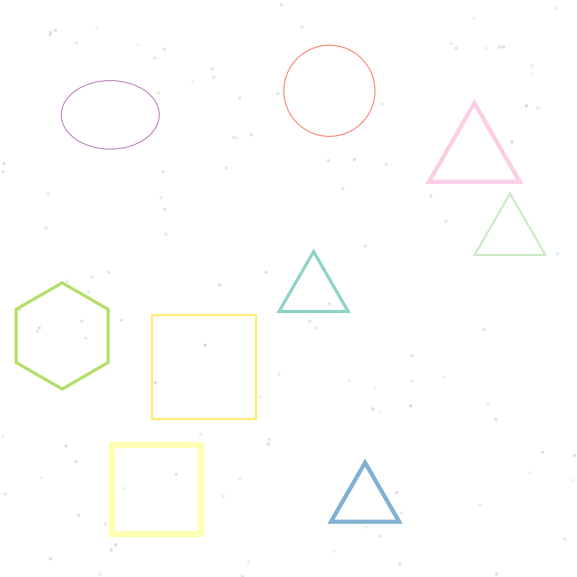[{"shape": "triangle", "thickness": 1.5, "radius": 0.35, "center": [0.543, 0.494]}, {"shape": "square", "thickness": 3, "radius": 0.38, "center": [0.271, 0.152]}, {"shape": "circle", "thickness": 0.5, "radius": 0.39, "center": [0.57, 0.842]}, {"shape": "triangle", "thickness": 2, "radius": 0.34, "center": [0.632, 0.13]}, {"shape": "hexagon", "thickness": 1.5, "radius": 0.46, "center": [0.108, 0.417]}, {"shape": "triangle", "thickness": 2, "radius": 0.45, "center": [0.821, 0.73]}, {"shape": "oval", "thickness": 0.5, "radius": 0.42, "center": [0.191, 0.8]}, {"shape": "triangle", "thickness": 1, "radius": 0.35, "center": [0.883, 0.593]}, {"shape": "square", "thickness": 1, "radius": 0.45, "center": [0.353, 0.364]}]